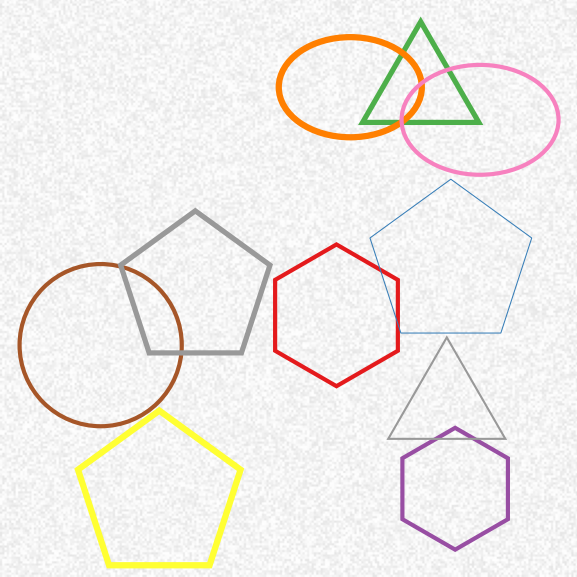[{"shape": "hexagon", "thickness": 2, "radius": 0.61, "center": [0.583, 0.453]}, {"shape": "pentagon", "thickness": 0.5, "radius": 0.74, "center": [0.781, 0.542]}, {"shape": "triangle", "thickness": 2.5, "radius": 0.58, "center": [0.728, 0.845]}, {"shape": "hexagon", "thickness": 2, "radius": 0.53, "center": [0.788, 0.153]}, {"shape": "oval", "thickness": 3, "radius": 0.62, "center": [0.607, 0.848]}, {"shape": "pentagon", "thickness": 3, "radius": 0.74, "center": [0.276, 0.14]}, {"shape": "circle", "thickness": 2, "radius": 0.7, "center": [0.174, 0.401]}, {"shape": "oval", "thickness": 2, "radius": 0.68, "center": [0.831, 0.792]}, {"shape": "triangle", "thickness": 1, "radius": 0.59, "center": [0.774, 0.298]}, {"shape": "pentagon", "thickness": 2.5, "radius": 0.68, "center": [0.338, 0.498]}]